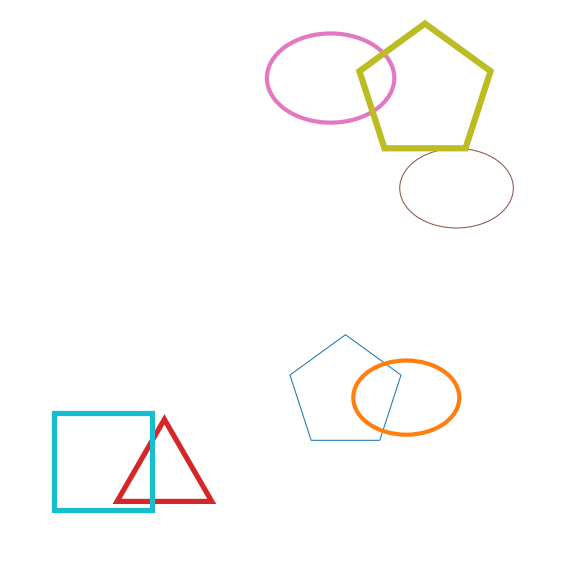[{"shape": "pentagon", "thickness": 0.5, "radius": 0.51, "center": [0.598, 0.318]}, {"shape": "oval", "thickness": 2, "radius": 0.46, "center": [0.704, 0.311]}, {"shape": "triangle", "thickness": 2.5, "radius": 0.47, "center": [0.285, 0.178]}, {"shape": "oval", "thickness": 0.5, "radius": 0.49, "center": [0.791, 0.673]}, {"shape": "oval", "thickness": 2, "radius": 0.55, "center": [0.572, 0.864]}, {"shape": "pentagon", "thickness": 3, "radius": 0.6, "center": [0.736, 0.839]}, {"shape": "square", "thickness": 2.5, "radius": 0.42, "center": [0.178, 0.2]}]